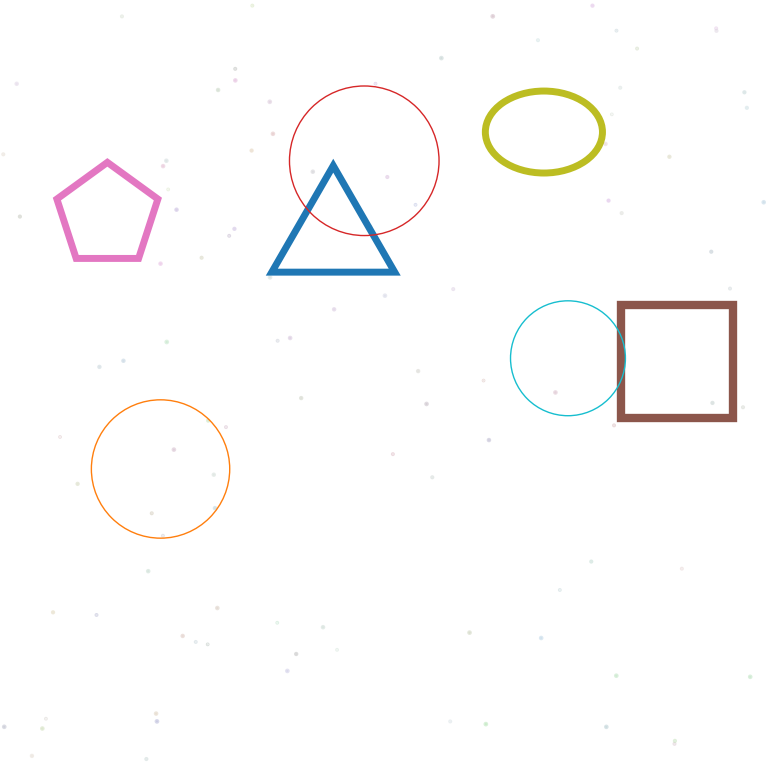[{"shape": "triangle", "thickness": 2.5, "radius": 0.46, "center": [0.433, 0.693]}, {"shape": "circle", "thickness": 0.5, "radius": 0.45, "center": [0.209, 0.391]}, {"shape": "circle", "thickness": 0.5, "radius": 0.49, "center": [0.473, 0.791]}, {"shape": "square", "thickness": 3, "radius": 0.36, "center": [0.879, 0.531]}, {"shape": "pentagon", "thickness": 2.5, "radius": 0.34, "center": [0.139, 0.72]}, {"shape": "oval", "thickness": 2.5, "radius": 0.38, "center": [0.706, 0.829]}, {"shape": "circle", "thickness": 0.5, "radius": 0.37, "center": [0.738, 0.535]}]